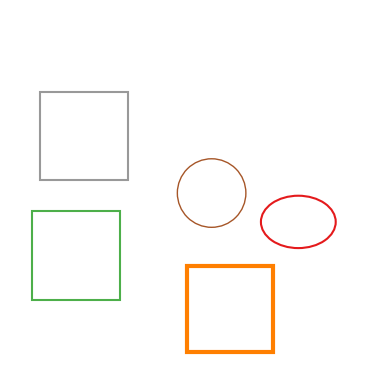[{"shape": "oval", "thickness": 1.5, "radius": 0.49, "center": [0.775, 0.424]}, {"shape": "square", "thickness": 1.5, "radius": 0.57, "center": [0.197, 0.337]}, {"shape": "square", "thickness": 3, "radius": 0.56, "center": [0.598, 0.197]}, {"shape": "circle", "thickness": 1, "radius": 0.45, "center": [0.55, 0.499]}, {"shape": "square", "thickness": 1.5, "radius": 0.57, "center": [0.218, 0.646]}]